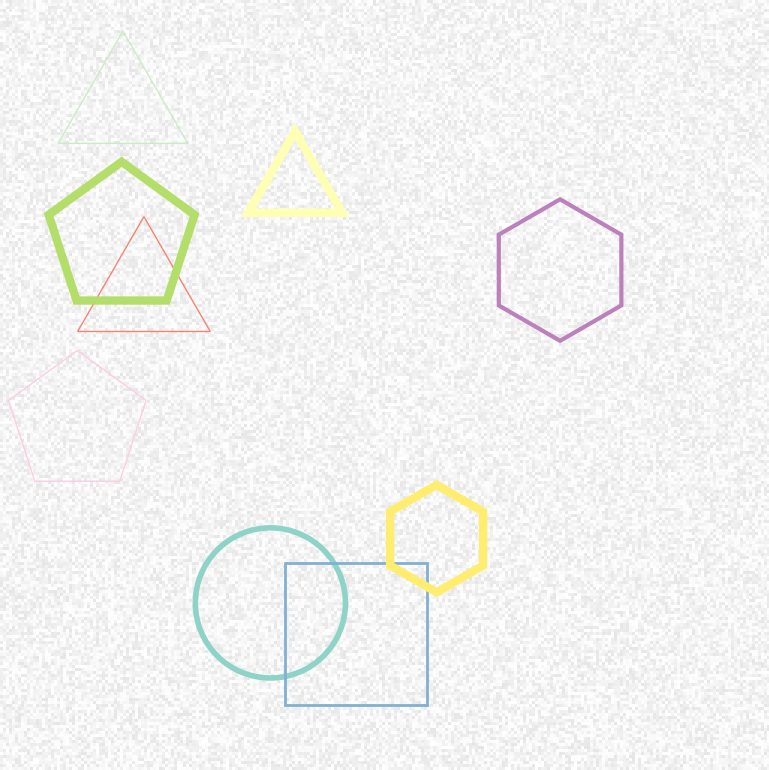[{"shape": "circle", "thickness": 2, "radius": 0.49, "center": [0.351, 0.217]}, {"shape": "triangle", "thickness": 3, "radius": 0.35, "center": [0.383, 0.759]}, {"shape": "triangle", "thickness": 0.5, "radius": 0.5, "center": [0.187, 0.619]}, {"shape": "square", "thickness": 1, "radius": 0.46, "center": [0.462, 0.176]}, {"shape": "pentagon", "thickness": 3, "radius": 0.5, "center": [0.158, 0.69]}, {"shape": "pentagon", "thickness": 0.5, "radius": 0.47, "center": [0.1, 0.451]}, {"shape": "hexagon", "thickness": 1.5, "radius": 0.46, "center": [0.727, 0.649]}, {"shape": "triangle", "thickness": 0.5, "radius": 0.49, "center": [0.16, 0.862]}, {"shape": "hexagon", "thickness": 3, "radius": 0.35, "center": [0.567, 0.3]}]